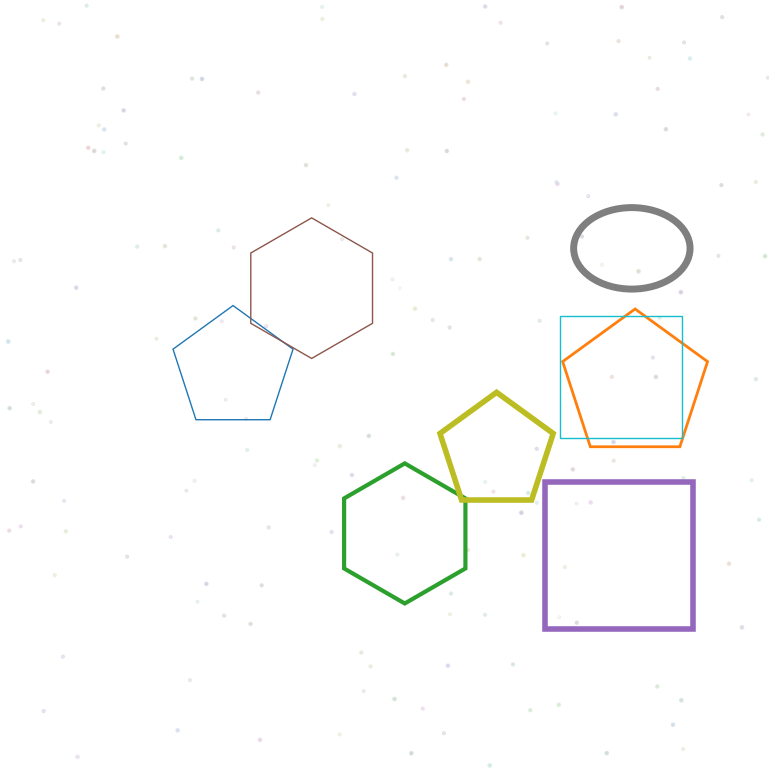[{"shape": "pentagon", "thickness": 0.5, "radius": 0.41, "center": [0.303, 0.521]}, {"shape": "pentagon", "thickness": 1, "radius": 0.49, "center": [0.825, 0.5]}, {"shape": "hexagon", "thickness": 1.5, "radius": 0.45, "center": [0.526, 0.307]}, {"shape": "square", "thickness": 2, "radius": 0.48, "center": [0.804, 0.279]}, {"shape": "hexagon", "thickness": 0.5, "radius": 0.46, "center": [0.405, 0.626]}, {"shape": "oval", "thickness": 2.5, "radius": 0.38, "center": [0.821, 0.677]}, {"shape": "pentagon", "thickness": 2, "radius": 0.39, "center": [0.645, 0.413]}, {"shape": "square", "thickness": 0.5, "radius": 0.4, "center": [0.806, 0.51]}]